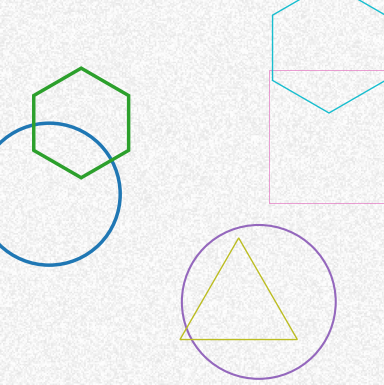[{"shape": "circle", "thickness": 2.5, "radius": 0.92, "center": [0.128, 0.496]}, {"shape": "hexagon", "thickness": 2.5, "radius": 0.71, "center": [0.211, 0.681]}, {"shape": "circle", "thickness": 1.5, "radius": 1.0, "center": [0.672, 0.216]}, {"shape": "square", "thickness": 0.5, "radius": 0.86, "center": [0.872, 0.646]}, {"shape": "triangle", "thickness": 1, "radius": 0.88, "center": [0.62, 0.206]}, {"shape": "hexagon", "thickness": 1, "radius": 0.85, "center": [0.855, 0.876]}]